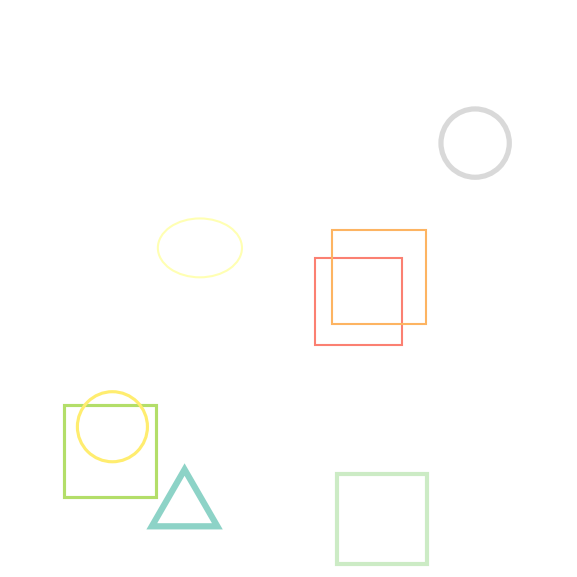[{"shape": "triangle", "thickness": 3, "radius": 0.33, "center": [0.32, 0.121]}, {"shape": "oval", "thickness": 1, "radius": 0.36, "center": [0.346, 0.57]}, {"shape": "square", "thickness": 1, "radius": 0.38, "center": [0.621, 0.477]}, {"shape": "square", "thickness": 1, "radius": 0.41, "center": [0.657, 0.52]}, {"shape": "square", "thickness": 1.5, "radius": 0.4, "center": [0.19, 0.218]}, {"shape": "circle", "thickness": 2.5, "radius": 0.3, "center": [0.823, 0.751]}, {"shape": "square", "thickness": 2, "radius": 0.39, "center": [0.661, 0.1]}, {"shape": "circle", "thickness": 1.5, "radius": 0.3, "center": [0.195, 0.26]}]